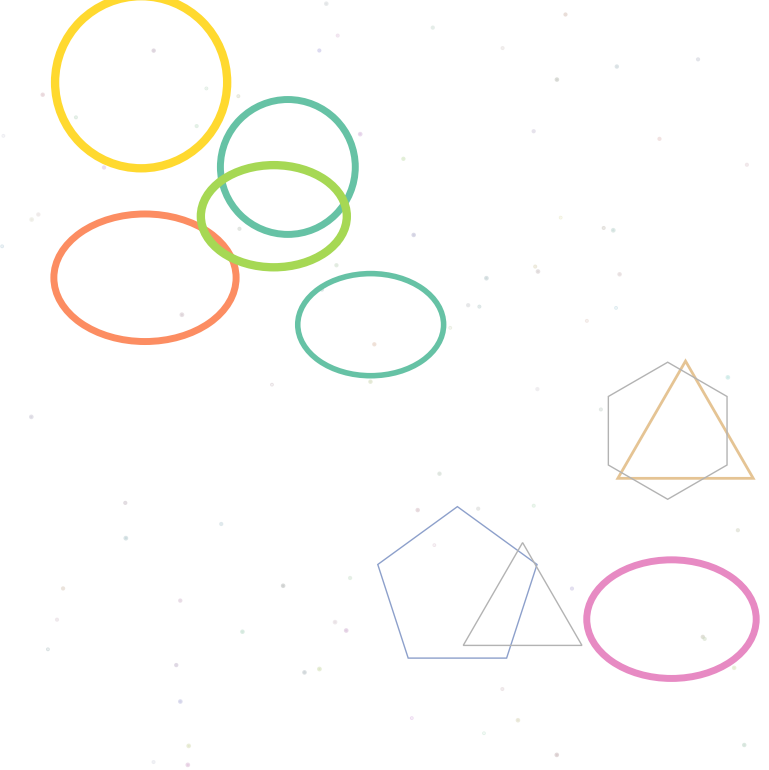[{"shape": "circle", "thickness": 2.5, "radius": 0.44, "center": [0.374, 0.783]}, {"shape": "oval", "thickness": 2, "radius": 0.47, "center": [0.481, 0.578]}, {"shape": "oval", "thickness": 2.5, "radius": 0.59, "center": [0.188, 0.639]}, {"shape": "pentagon", "thickness": 0.5, "radius": 0.54, "center": [0.594, 0.233]}, {"shape": "oval", "thickness": 2.5, "radius": 0.55, "center": [0.872, 0.196]}, {"shape": "oval", "thickness": 3, "radius": 0.47, "center": [0.356, 0.719]}, {"shape": "circle", "thickness": 3, "radius": 0.56, "center": [0.183, 0.893]}, {"shape": "triangle", "thickness": 1, "radius": 0.51, "center": [0.89, 0.43]}, {"shape": "hexagon", "thickness": 0.5, "radius": 0.44, "center": [0.867, 0.441]}, {"shape": "triangle", "thickness": 0.5, "radius": 0.45, "center": [0.679, 0.206]}]